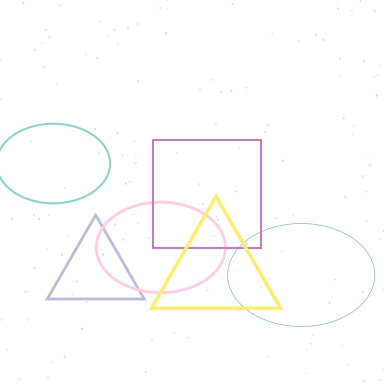[{"shape": "oval", "thickness": 1.5, "radius": 0.74, "center": [0.138, 0.575]}, {"shape": "triangle", "thickness": 2, "radius": 0.73, "center": [0.249, 0.296]}, {"shape": "oval", "thickness": 0.5, "radius": 0.96, "center": [0.782, 0.286]}, {"shape": "oval", "thickness": 2, "radius": 0.84, "center": [0.418, 0.357]}, {"shape": "square", "thickness": 1.5, "radius": 0.7, "center": [0.538, 0.496]}, {"shape": "triangle", "thickness": 2.5, "radius": 0.97, "center": [0.561, 0.296]}]